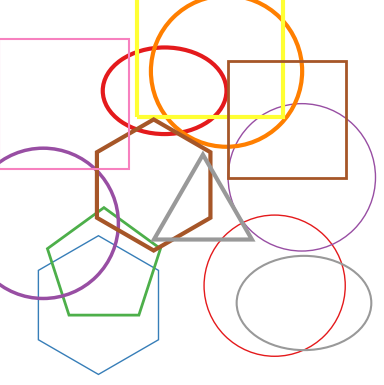[{"shape": "oval", "thickness": 3, "radius": 0.8, "center": [0.428, 0.764]}, {"shape": "circle", "thickness": 1, "radius": 0.92, "center": [0.713, 0.258]}, {"shape": "hexagon", "thickness": 1, "radius": 0.9, "center": [0.256, 0.208]}, {"shape": "pentagon", "thickness": 2, "radius": 0.77, "center": [0.27, 0.306]}, {"shape": "circle", "thickness": 2.5, "radius": 0.98, "center": [0.112, 0.42]}, {"shape": "circle", "thickness": 1, "radius": 0.96, "center": [0.784, 0.539]}, {"shape": "circle", "thickness": 3, "radius": 0.98, "center": [0.588, 0.815]}, {"shape": "square", "thickness": 3, "radius": 0.95, "center": [0.545, 0.886]}, {"shape": "square", "thickness": 2, "radius": 0.76, "center": [0.746, 0.689]}, {"shape": "hexagon", "thickness": 3, "radius": 0.85, "center": [0.399, 0.52]}, {"shape": "square", "thickness": 1.5, "radius": 0.85, "center": [0.167, 0.731]}, {"shape": "oval", "thickness": 1.5, "radius": 0.87, "center": [0.79, 0.213]}, {"shape": "triangle", "thickness": 3, "radius": 0.73, "center": [0.527, 0.451]}]